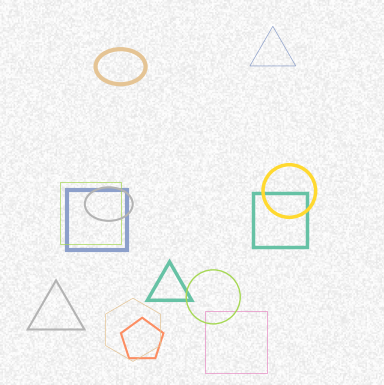[{"shape": "triangle", "thickness": 2.5, "radius": 0.33, "center": [0.44, 0.253]}, {"shape": "square", "thickness": 2.5, "radius": 0.35, "center": [0.726, 0.429]}, {"shape": "pentagon", "thickness": 1.5, "radius": 0.29, "center": [0.369, 0.117]}, {"shape": "triangle", "thickness": 0.5, "radius": 0.34, "center": [0.709, 0.863]}, {"shape": "square", "thickness": 3, "radius": 0.39, "center": [0.251, 0.43]}, {"shape": "square", "thickness": 0.5, "radius": 0.4, "center": [0.613, 0.112]}, {"shape": "square", "thickness": 0.5, "radius": 0.4, "center": [0.235, 0.447]}, {"shape": "circle", "thickness": 1, "radius": 0.35, "center": [0.554, 0.229]}, {"shape": "circle", "thickness": 2.5, "radius": 0.34, "center": [0.752, 0.504]}, {"shape": "hexagon", "thickness": 0.5, "radius": 0.41, "center": [0.345, 0.143]}, {"shape": "oval", "thickness": 3, "radius": 0.33, "center": [0.313, 0.827]}, {"shape": "triangle", "thickness": 1.5, "radius": 0.43, "center": [0.146, 0.187]}, {"shape": "oval", "thickness": 1.5, "radius": 0.31, "center": [0.282, 0.47]}]